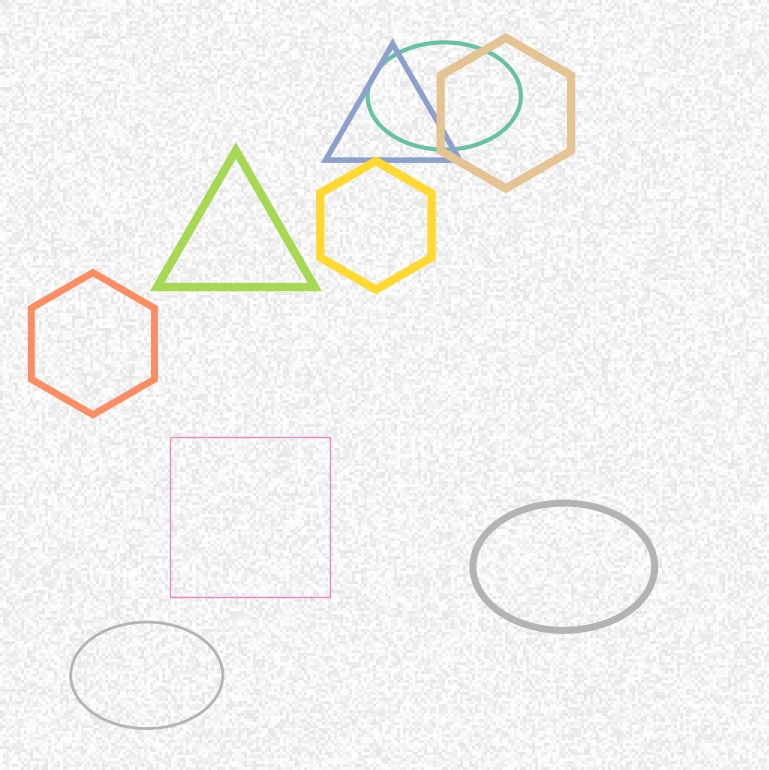[{"shape": "oval", "thickness": 1.5, "radius": 0.5, "center": [0.577, 0.875]}, {"shape": "hexagon", "thickness": 2.5, "radius": 0.46, "center": [0.121, 0.554]}, {"shape": "triangle", "thickness": 2, "radius": 0.5, "center": [0.51, 0.842]}, {"shape": "square", "thickness": 0.5, "radius": 0.52, "center": [0.325, 0.328]}, {"shape": "triangle", "thickness": 3, "radius": 0.59, "center": [0.306, 0.686]}, {"shape": "hexagon", "thickness": 3, "radius": 0.42, "center": [0.488, 0.707]}, {"shape": "hexagon", "thickness": 3, "radius": 0.49, "center": [0.657, 0.853]}, {"shape": "oval", "thickness": 1, "radius": 0.49, "center": [0.191, 0.123]}, {"shape": "oval", "thickness": 2.5, "radius": 0.59, "center": [0.732, 0.264]}]